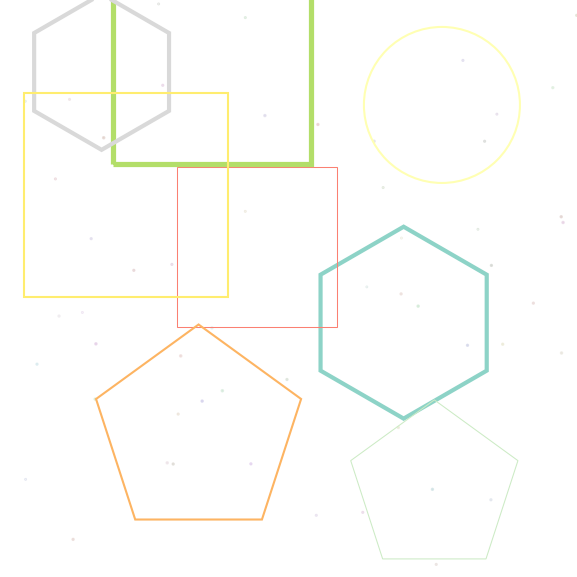[{"shape": "hexagon", "thickness": 2, "radius": 0.83, "center": [0.699, 0.44]}, {"shape": "circle", "thickness": 1, "radius": 0.68, "center": [0.765, 0.817]}, {"shape": "square", "thickness": 0.5, "radius": 0.69, "center": [0.445, 0.572]}, {"shape": "pentagon", "thickness": 1, "radius": 0.93, "center": [0.344, 0.251]}, {"shape": "square", "thickness": 2.5, "radius": 0.86, "center": [0.367, 0.887]}, {"shape": "hexagon", "thickness": 2, "radius": 0.67, "center": [0.176, 0.875]}, {"shape": "pentagon", "thickness": 0.5, "radius": 0.76, "center": [0.752, 0.154]}, {"shape": "square", "thickness": 1, "radius": 0.89, "center": [0.218, 0.662]}]